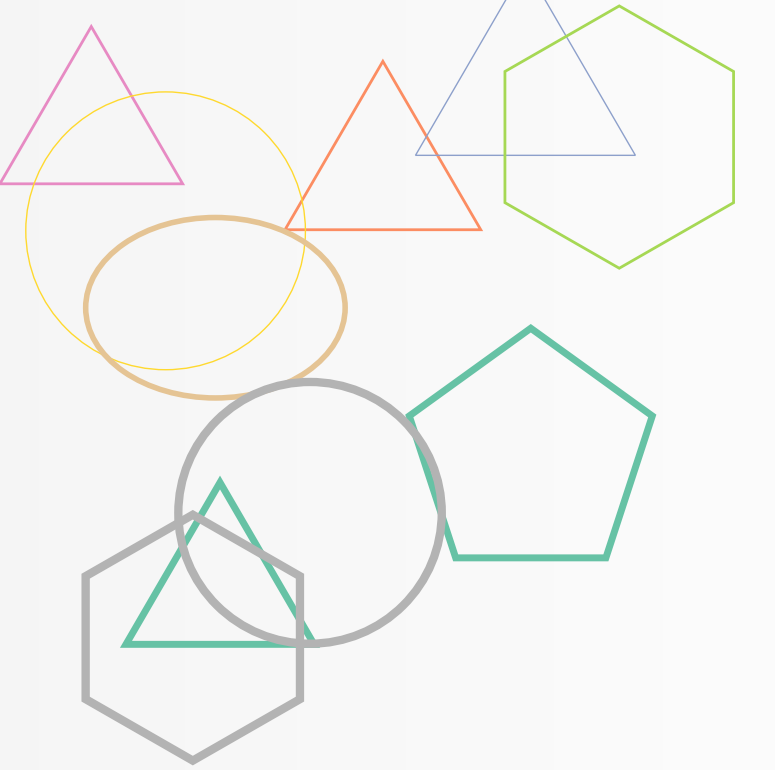[{"shape": "pentagon", "thickness": 2.5, "radius": 0.82, "center": [0.685, 0.409]}, {"shape": "triangle", "thickness": 2.5, "radius": 0.7, "center": [0.284, 0.233]}, {"shape": "triangle", "thickness": 1, "radius": 0.73, "center": [0.494, 0.775]}, {"shape": "triangle", "thickness": 0.5, "radius": 0.82, "center": [0.678, 0.88]}, {"shape": "triangle", "thickness": 1, "radius": 0.68, "center": [0.118, 0.829]}, {"shape": "hexagon", "thickness": 1, "radius": 0.85, "center": [0.799, 0.822]}, {"shape": "circle", "thickness": 0.5, "radius": 0.9, "center": [0.214, 0.7]}, {"shape": "oval", "thickness": 2, "radius": 0.84, "center": [0.278, 0.6]}, {"shape": "hexagon", "thickness": 3, "radius": 0.8, "center": [0.249, 0.172]}, {"shape": "circle", "thickness": 3, "radius": 0.85, "center": [0.4, 0.334]}]